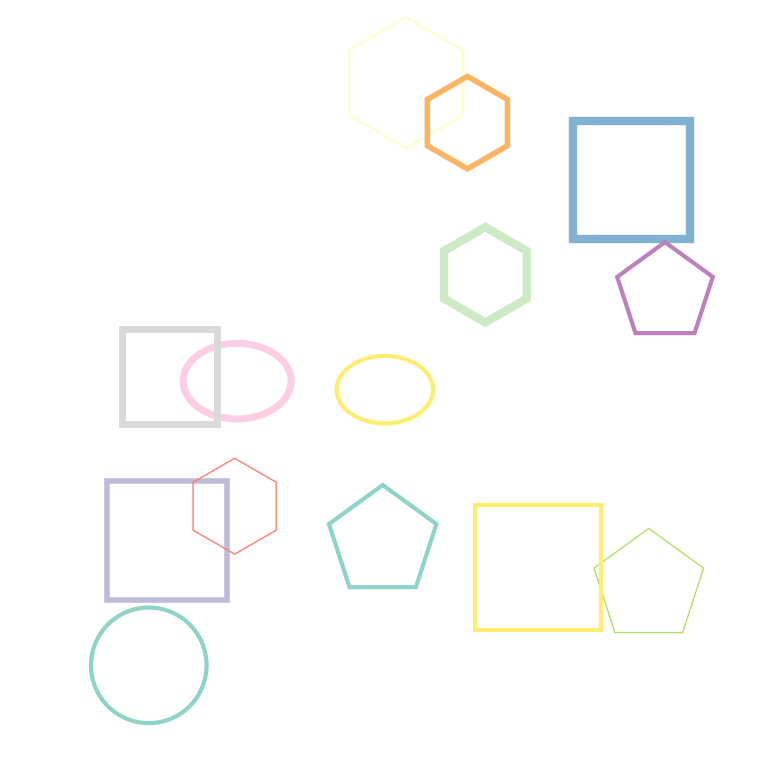[{"shape": "circle", "thickness": 1.5, "radius": 0.38, "center": [0.193, 0.136]}, {"shape": "pentagon", "thickness": 1.5, "radius": 0.37, "center": [0.497, 0.297]}, {"shape": "hexagon", "thickness": 0.5, "radius": 0.42, "center": [0.527, 0.893]}, {"shape": "square", "thickness": 2, "radius": 0.39, "center": [0.217, 0.298]}, {"shape": "hexagon", "thickness": 0.5, "radius": 0.31, "center": [0.305, 0.343]}, {"shape": "square", "thickness": 3, "radius": 0.38, "center": [0.82, 0.766]}, {"shape": "hexagon", "thickness": 2, "radius": 0.3, "center": [0.607, 0.841]}, {"shape": "pentagon", "thickness": 0.5, "radius": 0.37, "center": [0.843, 0.239]}, {"shape": "oval", "thickness": 2.5, "radius": 0.35, "center": [0.308, 0.505]}, {"shape": "square", "thickness": 2.5, "radius": 0.31, "center": [0.22, 0.511]}, {"shape": "pentagon", "thickness": 1.5, "radius": 0.33, "center": [0.864, 0.62]}, {"shape": "hexagon", "thickness": 3, "radius": 0.31, "center": [0.63, 0.643]}, {"shape": "oval", "thickness": 1.5, "radius": 0.31, "center": [0.5, 0.494]}, {"shape": "square", "thickness": 1.5, "radius": 0.41, "center": [0.699, 0.263]}]